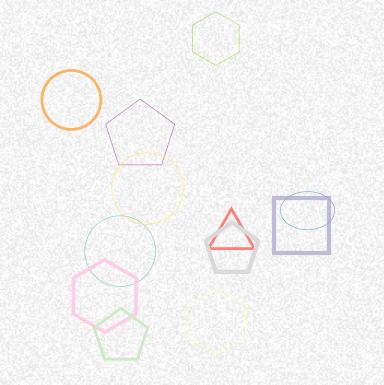[{"shape": "circle", "thickness": 0.5, "radius": 0.46, "center": [0.312, 0.347]}, {"shape": "hexagon", "thickness": 0.5, "radius": 0.43, "center": [0.563, 0.164]}, {"shape": "square", "thickness": 3, "radius": 0.36, "center": [0.782, 0.415]}, {"shape": "triangle", "thickness": 2, "radius": 0.34, "center": [0.601, 0.389]}, {"shape": "oval", "thickness": 0.5, "radius": 0.35, "center": [0.799, 0.453]}, {"shape": "circle", "thickness": 2, "radius": 0.38, "center": [0.185, 0.74]}, {"shape": "hexagon", "thickness": 0.5, "radius": 0.35, "center": [0.561, 0.9]}, {"shape": "hexagon", "thickness": 2.5, "radius": 0.47, "center": [0.272, 0.231]}, {"shape": "pentagon", "thickness": 3, "radius": 0.36, "center": [0.603, 0.352]}, {"shape": "pentagon", "thickness": 0.5, "radius": 0.47, "center": [0.364, 0.648]}, {"shape": "pentagon", "thickness": 2, "radius": 0.37, "center": [0.314, 0.126]}, {"shape": "circle", "thickness": 0.5, "radius": 0.46, "center": [0.383, 0.51]}]